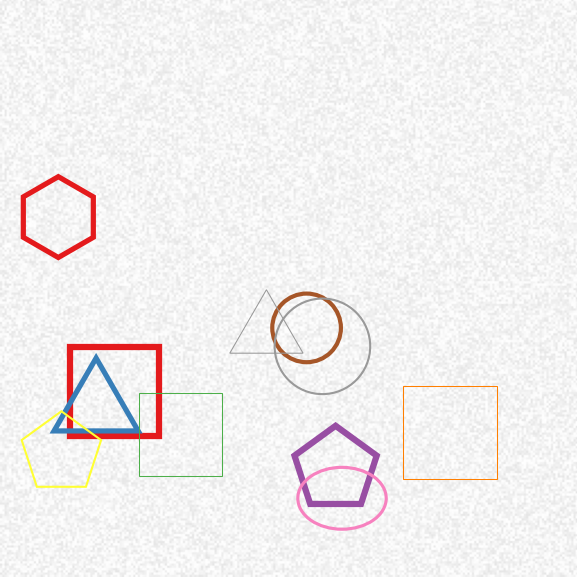[{"shape": "square", "thickness": 3, "radius": 0.38, "center": [0.198, 0.321]}, {"shape": "hexagon", "thickness": 2.5, "radius": 0.35, "center": [0.101, 0.623]}, {"shape": "triangle", "thickness": 2.5, "radius": 0.42, "center": [0.166, 0.295]}, {"shape": "square", "thickness": 0.5, "radius": 0.36, "center": [0.313, 0.247]}, {"shape": "pentagon", "thickness": 3, "radius": 0.37, "center": [0.581, 0.187]}, {"shape": "square", "thickness": 0.5, "radius": 0.41, "center": [0.779, 0.25]}, {"shape": "pentagon", "thickness": 1, "radius": 0.36, "center": [0.106, 0.215]}, {"shape": "circle", "thickness": 2, "radius": 0.3, "center": [0.531, 0.431]}, {"shape": "oval", "thickness": 1.5, "radius": 0.38, "center": [0.592, 0.136]}, {"shape": "circle", "thickness": 1, "radius": 0.41, "center": [0.558, 0.399]}, {"shape": "triangle", "thickness": 0.5, "radius": 0.37, "center": [0.461, 0.424]}]